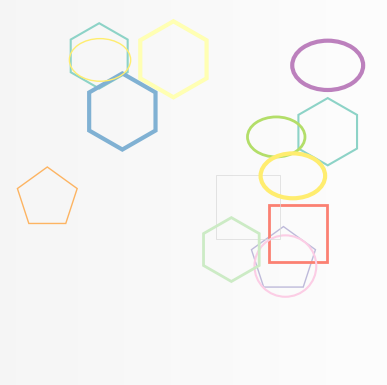[{"shape": "hexagon", "thickness": 1.5, "radius": 0.42, "center": [0.256, 0.855]}, {"shape": "hexagon", "thickness": 1.5, "radius": 0.44, "center": [0.846, 0.658]}, {"shape": "hexagon", "thickness": 3, "radius": 0.49, "center": [0.448, 0.846]}, {"shape": "pentagon", "thickness": 1, "radius": 0.43, "center": [0.731, 0.325]}, {"shape": "square", "thickness": 2, "radius": 0.38, "center": [0.77, 0.394]}, {"shape": "hexagon", "thickness": 3, "radius": 0.49, "center": [0.316, 0.71]}, {"shape": "pentagon", "thickness": 1, "radius": 0.41, "center": [0.122, 0.485]}, {"shape": "oval", "thickness": 2, "radius": 0.37, "center": [0.713, 0.644]}, {"shape": "circle", "thickness": 1.5, "radius": 0.4, "center": [0.736, 0.309]}, {"shape": "square", "thickness": 0.5, "radius": 0.41, "center": [0.641, 0.463]}, {"shape": "oval", "thickness": 3, "radius": 0.46, "center": [0.846, 0.83]}, {"shape": "hexagon", "thickness": 2, "radius": 0.41, "center": [0.597, 0.352]}, {"shape": "oval", "thickness": 3, "radius": 0.42, "center": [0.756, 0.543]}, {"shape": "oval", "thickness": 1, "radius": 0.4, "center": [0.258, 0.844]}]